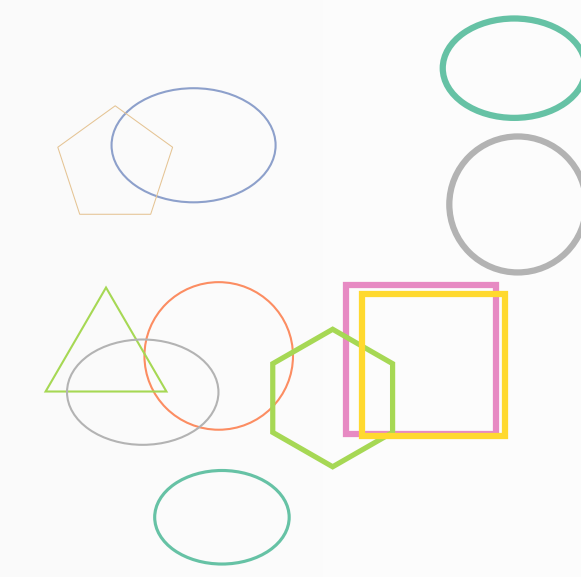[{"shape": "oval", "thickness": 3, "radius": 0.61, "center": [0.885, 0.881]}, {"shape": "oval", "thickness": 1.5, "radius": 0.58, "center": [0.382, 0.103]}, {"shape": "circle", "thickness": 1, "radius": 0.64, "center": [0.376, 0.383]}, {"shape": "oval", "thickness": 1, "radius": 0.71, "center": [0.333, 0.748]}, {"shape": "square", "thickness": 3, "radius": 0.65, "center": [0.724, 0.376]}, {"shape": "triangle", "thickness": 1, "radius": 0.6, "center": [0.182, 0.381]}, {"shape": "hexagon", "thickness": 2.5, "radius": 0.6, "center": [0.572, 0.31]}, {"shape": "square", "thickness": 3, "radius": 0.62, "center": [0.745, 0.367]}, {"shape": "pentagon", "thickness": 0.5, "radius": 0.52, "center": [0.198, 0.712]}, {"shape": "circle", "thickness": 3, "radius": 0.59, "center": [0.891, 0.645]}, {"shape": "oval", "thickness": 1, "radius": 0.65, "center": [0.246, 0.32]}]